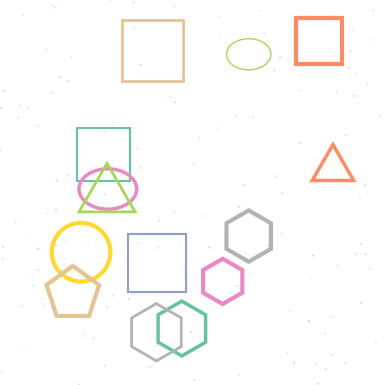[{"shape": "hexagon", "thickness": 2.5, "radius": 0.36, "center": [0.472, 0.147]}, {"shape": "square", "thickness": 1.5, "radius": 0.34, "center": [0.268, 0.599]}, {"shape": "triangle", "thickness": 2.5, "radius": 0.31, "center": [0.865, 0.562]}, {"shape": "square", "thickness": 3, "radius": 0.3, "center": [0.83, 0.894]}, {"shape": "square", "thickness": 1.5, "radius": 0.38, "center": [0.409, 0.316]}, {"shape": "oval", "thickness": 2.5, "radius": 0.37, "center": [0.28, 0.509]}, {"shape": "hexagon", "thickness": 3, "radius": 0.29, "center": [0.578, 0.269]}, {"shape": "oval", "thickness": 1, "radius": 0.29, "center": [0.646, 0.859]}, {"shape": "triangle", "thickness": 2, "radius": 0.42, "center": [0.278, 0.492]}, {"shape": "circle", "thickness": 3, "radius": 0.38, "center": [0.211, 0.345]}, {"shape": "square", "thickness": 2, "radius": 0.4, "center": [0.396, 0.868]}, {"shape": "pentagon", "thickness": 3, "radius": 0.36, "center": [0.189, 0.238]}, {"shape": "hexagon", "thickness": 3, "radius": 0.33, "center": [0.646, 0.387]}, {"shape": "hexagon", "thickness": 2, "radius": 0.37, "center": [0.406, 0.137]}]